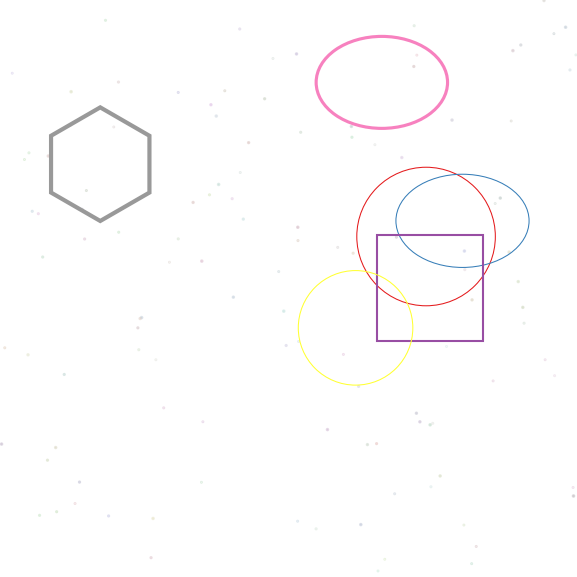[{"shape": "circle", "thickness": 0.5, "radius": 0.6, "center": [0.738, 0.59]}, {"shape": "oval", "thickness": 0.5, "radius": 0.58, "center": [0.801, 0.617]}, {"shape": "square", "thickness": 1, "radius": 0.46, "center": [0.745, 0.5]}, {"shape": "circle", "thickness": 0.5, "radius": 0.5, "center": [0.616, 0.431]}, {"shape": "oval", "thickness": 1.5, "radius": 0.57, "center": [0.661, 0.856]}, {"shape": "hexagon", "thickness": 2, "radius": 0.49, "center": [0.174, 0.715]}]